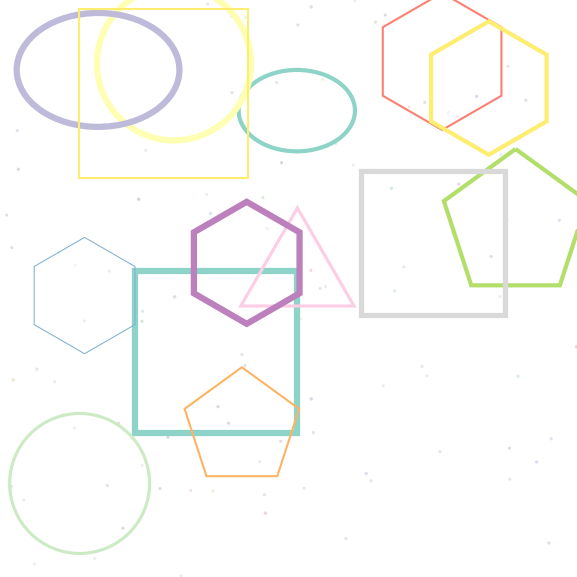[{"shape": "oval", "thickness": 2, "radius": 0.5, "center": [0.514, 0.808]}, {"shape": "square", "thickness": 3, "radius": 0.7, "center": [0.374, 0.39]}, {"shape": "circle", "thickness": 3, "radius": 0.67, "center": [0.301, 0.889]}, {"shape": "oval", "thickness": 3, "radius": 0.7, "center": [0.17, 0.878]}, {"shape": "hexagon", "thickness": 1, "radius": 0.59, "center": [0.766, 0.893]}, {"shape": "hexagon", "thickness": 0.5, "radius": 0.5, "center": [0.146, 0.487]}, {"shape": "pentagon", "thickness": 1, "radius": 0.52, "center": [0.419, 0.259]}, {"shape": "pentagon", "thickness": 2, "radius": 0.65, "center": [0.893, 0.611]}, {"shape": "triangle", "thickness": 1.5, "radius": 0.57, "center": [0.515, 0.526]}, {"shape": "square", "thickness": 2.5, "radius": 0.62, "center": [0.75, 0.579]}, {"shape": "hexagon", "thickness": 3, "radius": 0.53, "center": [0.427, 0.544]}, {"shape": "circle", "thickness": 1.5, "radius": 0.61, "center": [0.138, 0.162]}, {"shape": "square", "thickness": 1, "radius": 0.73, "center": [0.283, 0.837]}, {"shape": "hexagon", "thickness": 2, "radius": 0.58, "center": [0.846, 0.847]}]